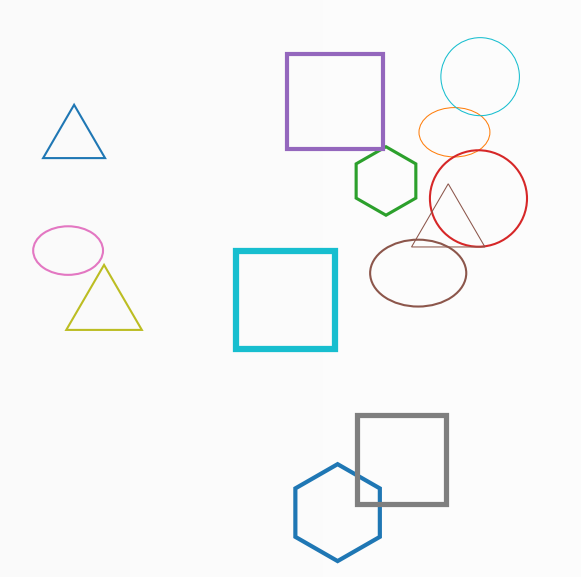[{"shape": "triangle", "thickness": 1, "radius": 0.31, "center": [0.127, 0.756]}, {"shape": "hexagon", "thickness": 2, "radius": 0.42, "center": [0.581, 0.111]}, {"shape": "oval", "thickness": 0.5, "radius": 0.31, "center": [0.782, 0.77]}, {"shape": "hexagon", "thickness": 1.5, "radius": 0.3, "center": [0.664, 0.686]}, {"shape": "circle", "thickness": 1, "radius": 0.42, "center": [0.823, 0.655]}, {"shape": "square", "thickness": 2, "radius": 0.41, "center": [0.577, 0.824]}, {"shape": "triangle", "thickness": 0.5, "radius": 0.36, "center": [0.771, 0.608]}, {"shape": "oval", "thickness": 1, "radius": 0.41, "center": [0.719, 0.526]}, {"shape": "oval", "thickness": 1, "radius": 0.3, "center": [0.117, 0.565]}, {"shape": "square", "thickness": 2.5, "radius": 0.38, "center": [0.69, 0.203]}, {"shape": "triangle", "thickness": 1, "radius": 0.38, "center": [0.179, 0.465]}, {"shape": "square", "thickness": 3, "radius": 0.42, "center": [0.492, 0.48]}, {"shape": "circle", "thickness": 0.5, "radius": 0.34, "center": [0.826, 0.866]}]